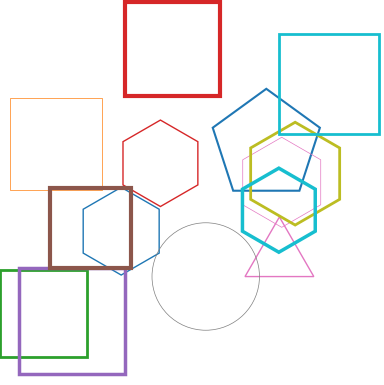[{"shape": "hexagon", "thickness": 1, "radius": 0.57, "center": [0.315, 0.4]}, {"shape": "pentagon", "thickness": 1.5, "radius": 0.73, "center": [0.692, 0.623]}, {"shape": "square", "thickness": 0.5, "radius": 0.6, "center": [0.145, 0.625]}, {"shape": "square", "thickness": 2, "radius": 0.57, "center": [0.112, 0.185]}, {"shape": "square", "thickness": 3, "radius": 0.61, "center": [0.448, 0.872]}, {"shape": "hexagon", "thickness": 1, "radius": 0.56, "center": [0.417, 0.576]}, {"shape": "square", "thickness": 2.5, "radius": 0.69, "center": [0.186, 0.167]}, {"shape": "square", "thickness": 3, "radius": 0.52, "center": [0.235, 0.407]}, {"shape": "triangle", "thickness": 1, "radius": 0.52, "center": [0.726, 0.333]}, {"shape": "hexagon", "thickness": 0.5, "radius": 0.58, "center": [0.732, 0.527]}, {"shape": "circle", "thickness": 0.5, "radius": 0.7, "center": [0.534, 0.282]}, {"shape": "hexagon", "thickness": 2, "radius": 0.67, "center": [0.767, 0.549]}, {"shape": "square", "thickness": 2, "radius": 0.66, "center": [0.855, 0.782]}, {"shape": "hexagon", "thickness": 2.5, "radius": 0.55, "center": [0.724, 0.454]}]